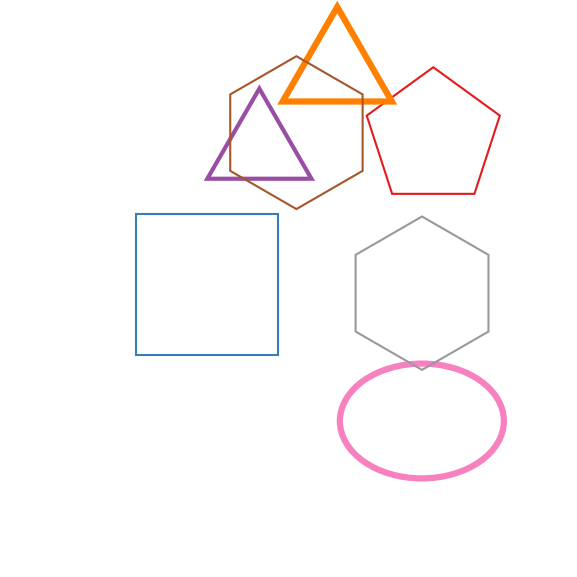[{"shape": "pentagon", "thickness": 1, "radius": 0.61, "center": [0.75, 0.761]}, {"shape": "square", "thickness": 1, "radius": 0.61, "center": [0.358, 0.507]}, {"shape": "triangle", "thickness": 2, "radius": 0.52, "center": [0.449, 0.742]}, {"shape": "triangle", "thickness": 3, "radius": 0.55, "center": [0.584, 0.878]}, {"shape": "hexagon", "thickness": 1, "radius": 0.66, "center": [0.513, 0.769]}, {"shape": "oval", "thickness": 3, "radius": 0.71, "center": [0.731, 0.27]}, {"shape": "hexagon", "thickness": 1, "radius": 0.66, "center": [0.731, 0.491]}]